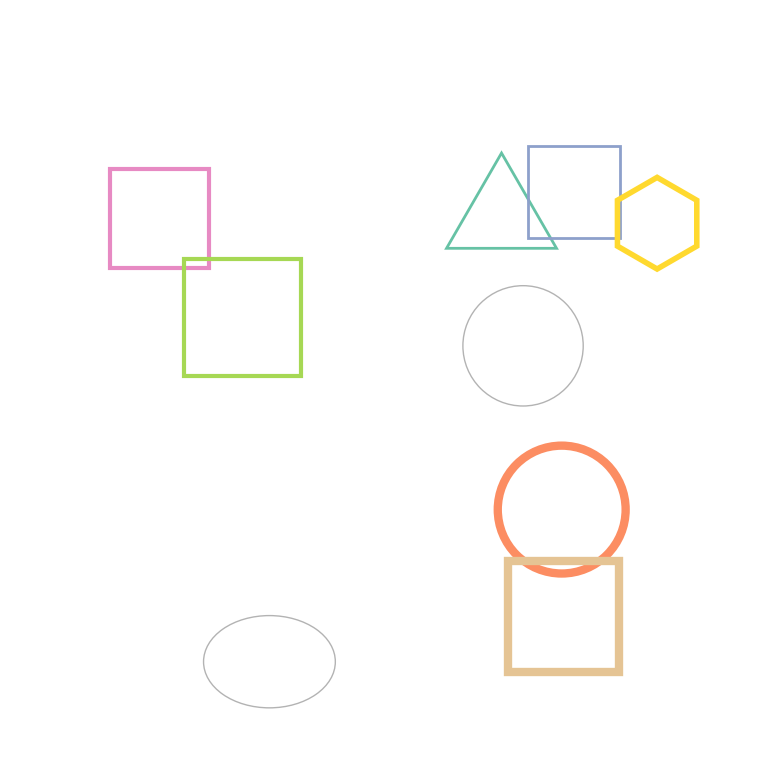[{"shape": "triangle", "thickness": 1, "radius": 0.41, "center": [0.651, 0.719]}, {"shape": "circle", "thickness": 3, "radius": 0.42, "center": [0.729, 0.338]}, {"shape": "square", "thickness": 1, "radius": 0.3, "center": [0.745, 0.751]}, {"shape": "square", "thickness": 1.5, "radius": 0.32, "center": [0.207, 0.716]}, {"shape": "square", "thickness": 1.5, "radius": 0.38, "center": [0.315, 0.587]}, {"shape": "hexagon", "thickness": 2, "radius": 0.3, "center": [0.853, 0.71]}, {"shape": "square", "thickness": 3, "radius": 0.36, "center": [0.732, 0.199]}, {"shape": "oval", "thickness": 0.5, "radius": 0.43, "center": [0.35, 0.141]}, {"shape": "circle", "thickness": 0.5, "radius": 0.39, "center": [0.679, 0.551]}]